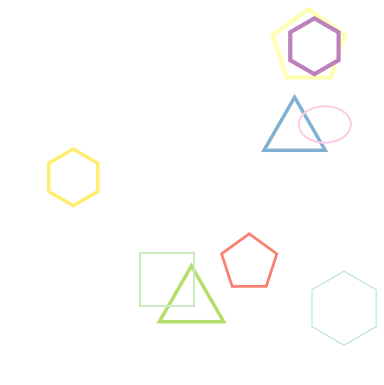[{"shape": "hexagon", "thickness": 0.5, "radius": 0.48, "center": [0.894, 0.199]}, {"shape": "pentagon", "thickness": 3, "radius": 0.49, "center": [0.802, 0.878]}, {"shape": "pentagon", "thickness": 2, "radius": 0.38, "center": [0.647, 0.317]}, {"shape": "triangle", "thickness": 2.5, "radius": 0.46, "center": [0.765, 0.655]}, {"shape": "triangle", "thickness": 2.5, "radius": 0.48, "center": [0.497, 0.213]}, {"shape": "oval", "thickness": 1.5, "radius": 0.34, "center": [0.844, 0.677]}, {"shape": "hexagon", "thickness": 3, "radius": 0.36, "center": [0.817, 0.88]}, {"shape": "square", "thickness": 1.5, "radius": 0.35, "center": [0.433, 0.274]}, {"shape": "hexagon", "thickness": 2.5, "radius": 0.37, "center": [0.19, 0.539]}]